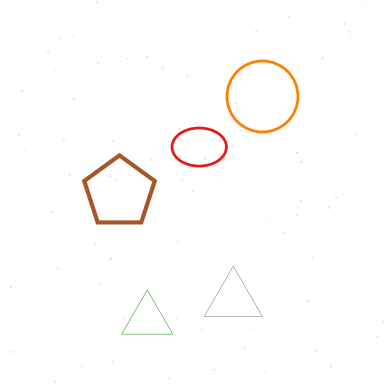[{"shape": "oval", "thickness": 2, "radius": 0.35, "center": [0.517, 0.618]}, {"shape": "triangle", "thickness": 0.5, "radius": 0.38, "center": [0.382, 0.17]}, {"shape": "circle", "thickness": 2, "radius": 0.46, "center": [0.682, 0.749]}, {"shape": "pentagon", "thickness": 3, "radius": 0.48, "center": [0.31, 0.5]}, {"shape": "triangle", "thickness": 0.5, "radius": 0.44, "center": [0.606, 0.221]}]